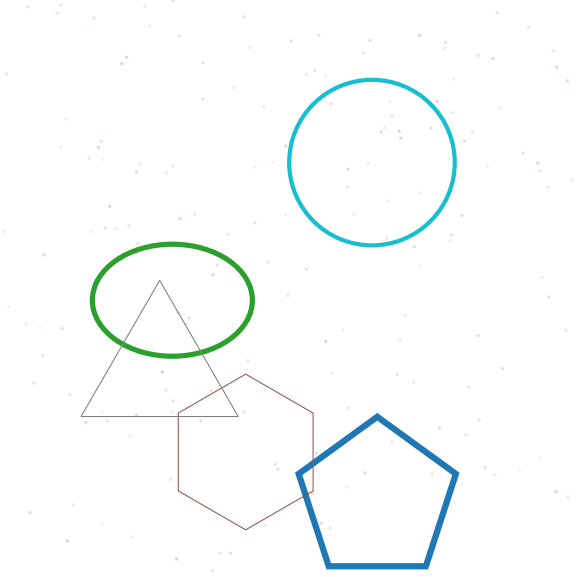[{"shape": "pentagon", "thickness": 3, "radius": 0.72, "center": [0.653, 0.134]}, {"shape": "oval", "thickness": 2.5, "radius": 0.69, "center": [0.298, 0.479]}, {"shape": "hexagon", "thickness": 0.5, "radius": 0.67, "center": [0.425, 0.216]}, {"shape": "triangle", "thickness": 0.5, "radius": 0.79, "center": [0.276, 0.356]}, {"shape": "circle", "thickness": 2, "radius": 0.72, "center": [0.644, 0.718]}]